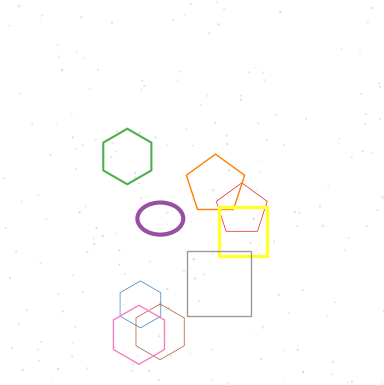[{"shape": "pentagon", "thickness": 0.5, "radius": 0.35, "center": [0.628, 0.456]}, {"shape": "hexagon", "thickness": 0.5, "radius": 0.31, "center": [0.365, 0.209]}, {"shape": "hexagon", "thickness": 1.5, "radius": 0.36, "center": [0.331, 0.593]}, {"shape": "oval", "thickness": 3, "radius": 0.3, "center": [0.416, 0.432]}, {"shape": "pentagon", "thickness": 1, "radius": 0.4, "center": [0.56, 0.52]}, {"shape": "square", "thickness": 2.5, "radius": 0.32, "center": [0.631, 0.398]}, {"shape": "hexagon", "thickness": 0.5, "radius": 0.36, "center": [0.416, 0.138]}, {"shape": "hexagon", "thickness": 1, "radius": 0.38, "center": [0.361, 0.131]}, {"shape": "square", "thickness": 1, "radius": 0.42, "center": [0.569, 0.263]}]